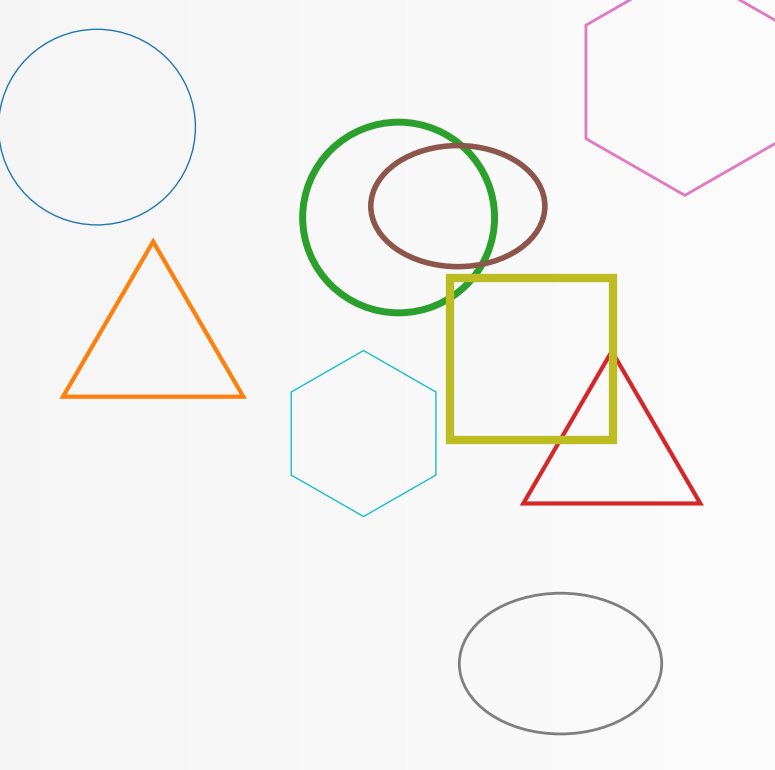[{"shape": "circle", "thickness": 0.5, "radius": 0.64, "center": [0.125, 0.835]}, {"shape": "triangle", "thickness": 1.5, "radius": 0.67, "center": [0.198, 0.552]}, {"shape": "circle", "thickness": 2.5, "radius": 0.62, "center": [0.514, 0.718]}, {"shape": "triangle", "thickness": 1.5, "radius": 0.66, "center": [0.789, 0.412]}, {"shape": "oval", "thickness": 2, "radius": 0.56, "center": [0.591, 0.732]}, {"shape": "hexagon", "thickness": 1, "radius": 0.74, "center": [0.884, 0.894]}, {"shape": "oval", "thickness": 1, "radius": 0.65, "center": [0.723, 0.138]}, {"shape": "square", "thickness": 3, "radius": 0.53, "center": [0.686, 0.534]}, {"shape": "hexagon", "thickness": 0.5, "radius": 0.54, "center": [0.469, 0.437]}]